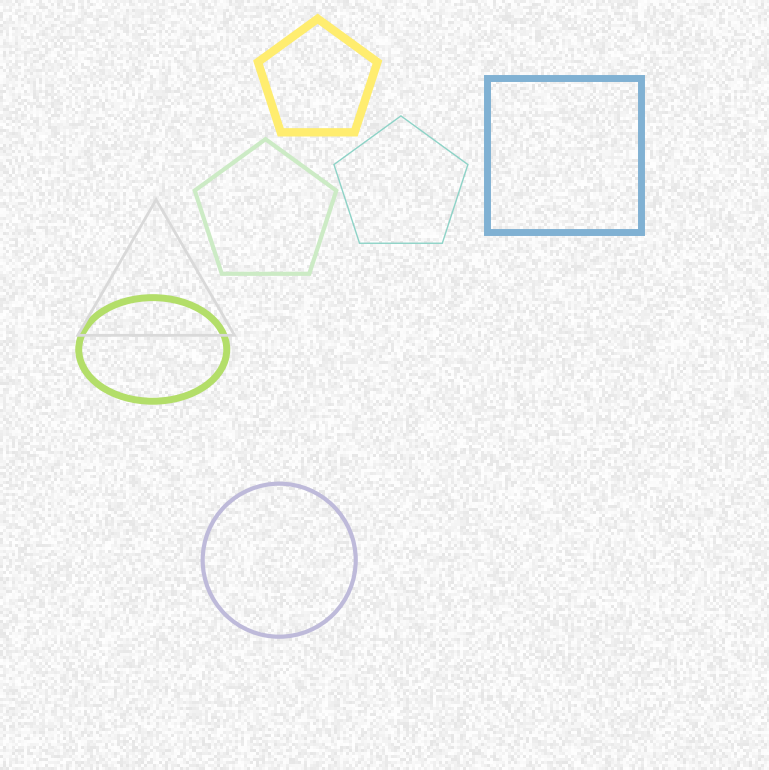[{"shape": "pentagon", "thickness": 0.5, "radius": 0.46, "center": [0.521, 0.758]}, {"shape": "circle", "thickness": 1.5, "radius": 0.5, "center": [0.363, 0.272]}, {"shape": "square", "thickness": 2.5, "radius": 0.5, "center": [0.732, 0.799]}, {"shape": "oval", "thickness": 2.5, "radius": 0.48, "center": [0.198, 0.546]}, {"shape": "triangle", "thickness": 1, "radius": 0.59, "center": [0.203, 0.623]}, {"shape": "pentagon", "thickness": 1.5, "radius": 0.48, "center": [0.345, 0.723]}, {"shape": "pentagon", "thickness": 3, "radius": 0.41, "center": [0.413, 0.894]}]